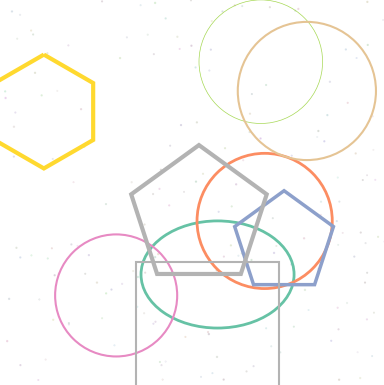[{"shape": "oval", "thickness": 2, "radius": 0.99, "center": [0.565, 0.287]}, {"shape": "circle", "thickness": 2, "radius": 0.88, "center": [0.687, 0.426]}, {"shape": "pentagon", "thickness": 2.5, "radius": 0.67, "center": [0.738, 0.37]}, {"shape": "circle", "thickness": 1.5, "radius": 0.79, "center": [0.302, 0.233]}, {"shape": "circle", "thickness": 0.5, "radius": 0.8, "center": [0.677, 0.84]}, {"shape": "hexagon", "thickness": 3, "radius": 0.74, "center": [0.114, 0.71]}, {"shape": "circle", "thickness": 1.5, "radius": 0.9, "center": [0.797, 0.764]}, {"shape": "square", "thickness": 1.5, "radius": 0.93, "center": [0.539, 0.135]}, {"shape": "pentagon", "thickness": 3, "radius": 0.93, "center": [0.517, 0.438]}]